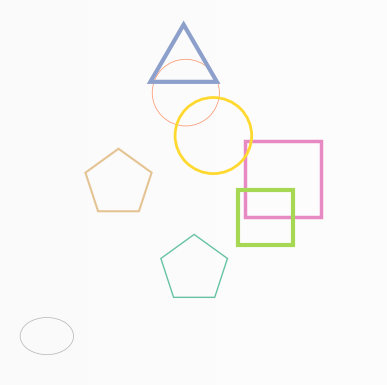[{"shape": "pentagon", "thickness": 1, "radius": 0.45, "center": [0.501, 0.301]}, {"shape": "circle", "thickness": 0.5, "radius": 0.43, "center": [0.479, 0.759]}, {"shape": "triangle", "thickness": 3, "radius": 0.5, "center": [0.474, 0.837]}, {"shape": "square", "thickness": 2.5, "radius": 0.49, "center": [0.73, 0.535]}, {"shape": "square", "thickness": 3, "radius": 0.35, "center": [0.685, 0.435]}, {"shape": "circle", "thickness": 2, "radius": 0.49, "center": [0.551, 0.648]}, {"shape": "pentagon", "thickness": 1.5, "radius": 0.45, "center": [0.306, 0.524]}, {"shape": "oval", "thickness": 0.5, "radius": 0.34, "center": [0.121, 0.127]}]